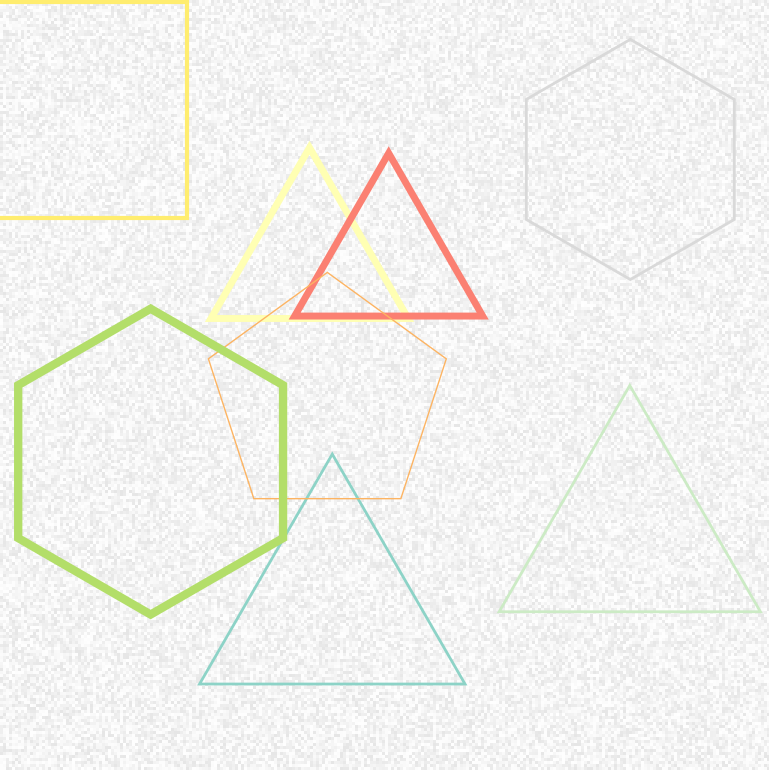[{"shape": "triangle", "thickness": 1, "radius": 1.0, "center": [0.432, 0.211]}, {"shape": "triangle", "thickness": 2.5, "radius": 0.74, "center": [0.402, 0.66]}, {"shape": "triangle", "thickness": 2.5, "radius": 0.71, "center": [0.505, 0.66]}, {"shape": "pentagon", "thickness": 0.5, "radius": 0.81, "center": [0.425, 0.484]}, {"shape": "hexagon", "thickness": 3, "radius": 0.99, "center": [0.196, 0.4]}, {"shape": "hexagon", "thickness": 1, "radius": 0.78, "center": [0.819, 0.793]}, {"shape": "triangle", "thickness": 1, "radius": 0.98, "center": [0.818, 0.303]}, {"shape": "square", "thickness": 1.5, "radius": 0.7, "center": [0.102, 0.857]}]